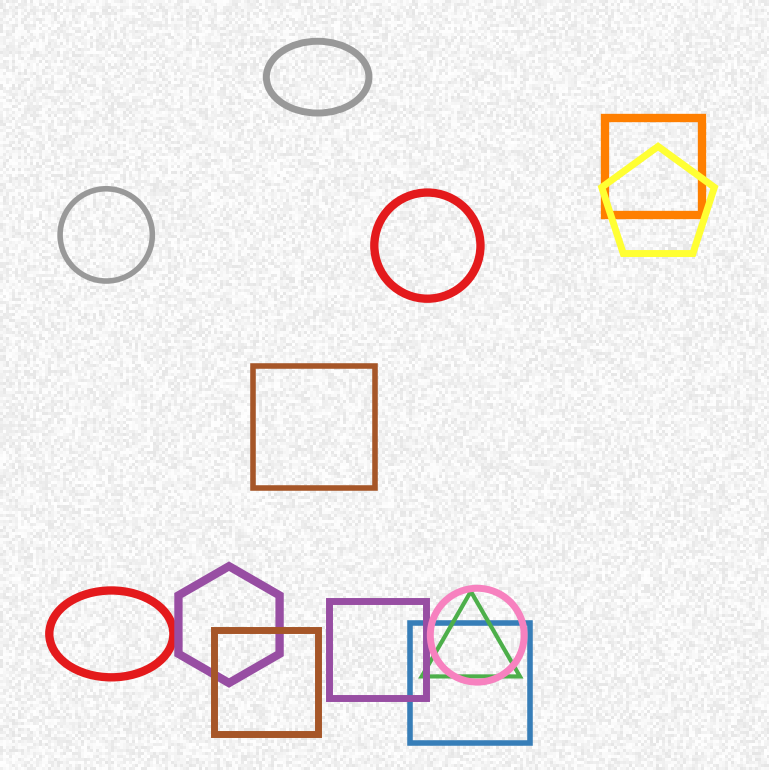[{"shape": "oval", "thickness": 3, "radius": 0.4, "center": [0.145, 0.177]}, {"shape": "circle", "thickness": 3, "radius": 0.34, "center": [0.555, 0.681]}, {"shape": "square", "thickness": 2, "radius": 0.39, "center": [0.61, 0.113]}, {"shape": "triangle", "thickness": 1.5, "radius": 0.37, "center": [0.611, 0.158]}, {"shape": "square", "thickness": 2.5, "radius": 0.31, "center": [0.491, 0.157]}, {"shape": "hexagon", "thickness": 3, "radius": 0.38, "center": [0.297, 0.189]}, {"shape": "square", "thickness": 3, "radius": 0.31, "center": [0.849, 0.784]}, {"shape": "pentagon", "thickness": 2.5, "radius": 0.38, "center": [0.855, 0.733]}, {"shape": "square", "thickness": 2.5, "radius": 0.34, "center": [0.346, 0.114]}, {"shape": "square", "thickness": 2, "radius": 0.4, "center": [0.408, 0.445]}, {"shape": "circle", "thickness": 2.5, "radius": 0.3, "center": [0.62, 0.175]}, {"shape": "circle", "thickness": 2, "radius": 0.3, "center": [0.138, 0.695]}, {"shape": "oval", "thickness": 2.5, "radius": 0.33, "center": [0.413, 0.9]}]